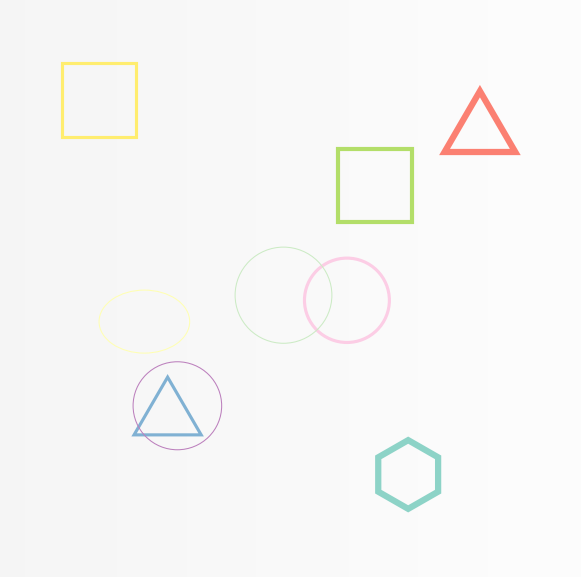[{"shape": "hexagon", "thickness": 3, "radius": 0.3, "center": [0.702, 0.177]}, {"shape": "oval", "thickness": 0.5, "radius": 0.39, "center": [0.248, 0.442]}, {"shape": "triangle", "thickness": 3, "radius": 0.35, "center": [0.826, 0.771]}, {"shape": "triangle", "thickness": 1.5, "radius": 0.33, "center": [0.288, 0.279]}, {"shape": "square", "thickness": 2, "radius": 0.32, "center": [0.645, 0.678]}, {"shape": "circle", "thickness": 1.5, "radius": 0.37, "center": [0.597, 0.479]}, {"shape": "circle", "thickness": 0.5, "radius": 0.38, "center": [0.305, 0.297]}, {"shape": "circle", "thickness": 0.5, "radius": 0.42, "center": [0.488, 0.488]}, {"shape": "square", "thickness": 1.5, "radius": 0.32, "center": [0.17, 0.826]}]